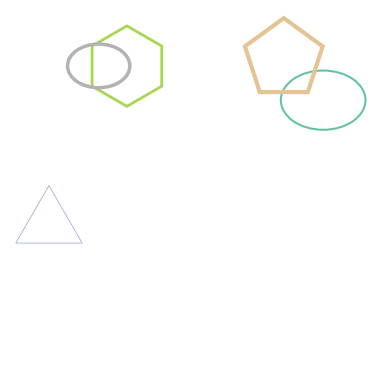[{"shape": "oval", "thickness": 1.5, "radius": 0.55, "center": [0.839, 0.74]}, {"shape": "triangle", "thickness": 0.5, "radius": 0.5, "center": [0.127, 0.418]}, {"shape": "hexagon", "thickness": 2, "radius": 0.52, "center": [0.33, 0.828]}, {"shape": "pentagon", "thickness": 3, "radius": 0.53, "center": [0.737, 0.847]}, {"shape": "oval", "thickness": 2.5, "radius": 0.4, "center": [0.256, 0.829]}]